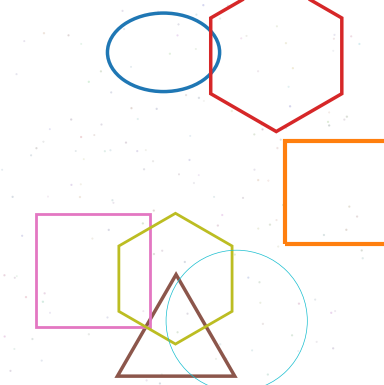[{"shape": "oval", "thickness": 2.5, "radius": 0.73, "center": [0.425, 0.864]}, {"shape": "square", "thickness": 3, "radius": 0.67, "center": [0.874, 0.501]}, {"shape": "hexagon", "thickness": 2.5, "radius": 0.98, "center": [0.718, 0.855]}, {"shape": "triangle", "thickness": 2.5, "radius": 0.88, "center": [0.457, 0.111]}, {"shape": "square", "thickness": 2, "radius": 0.74, "center": [0.241, 0.298]}, {"shape": "hexagon", "thickness": 2, "radius": 0.85, "center": [0.456, 0.276]}, {"shape": "circle", "thickness": 0.5, "radius": 0.92, "center": [0.615, 0.167]}]